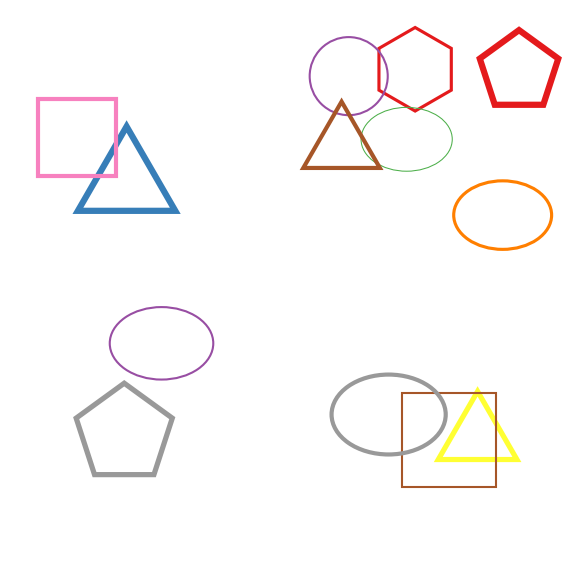[{"shape": "pentagon", "thickness": 3, "radius": 0.36, "center": [0.899, 0.876]}, {"shape": "hexagon", "thickness": 1.5, "radius": 0.36, "center": [0.719, 0.879]}, {"shape": "triangle", "thickness": 3, "radius": 0.49, "center": [0.219, 0.683]}, {"shape": "oval", "thickness": 0.5, "radius": 0.39, "center": [0.704, 0.758]}, {"shape": "oval", "thickness": 1, "radius": 0.45, "center": [0.28, 0.405]}, {"shape": "circle", "thickness": 1, "radius": 0.34, "center": [0.604, 0.867]}, {"shape": "oval", "thickness": 1.5, "radius": 0.42, "center": [0.87, 0.627]}, {"shape": "triangle", "thickness": 2.5, "radius": 0.39, "center": [0.827, 0.243]}, {"shape": "square", "thickness": 1, "radius": 0.41, "center": [0.777, 0.238]}, {"shape": "triangle", "thickness": 2, "radius": 0.38, "center": [0.591, 0.747]}, {"shape": "square", "thickness": 2, "radius": 0.34, "center": [0.134, 0.761]}, {"shape": "pentagon", "thickness": 2.5, "radius": 0.44, "center": [0.215, 0.248]}, {"shape": "oval", "thickness": 2, "radius": 0.49, "center": [0.673, 0.281]}]